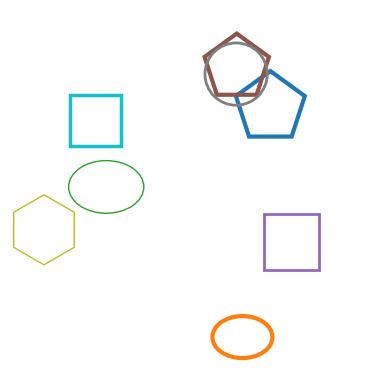[{"shape": "pentagon", "thickness": 3, "radius": 0.47, "center": [0.702, 0.721]}, {"shape": "oval", "thickness": 3, "radius": 0.39, "center": [0.63, 0.124]}, {"shape": "oval", "thickness": 1, "radius": 0.49, "center": [0.276, 0.514]}, {"shape": "square", "thickness": 2, "radius": 0.36, "center": [0.757, 0.372]}, {"shape": "pentagon", "thickness": 3, "radius": 0.44, "center": [0.615, 0.825]}, {"shape": "circle", "thickness": 2, "radius": 0.4, "center": [0.613, 0.808]}, {"shape": "hexagon", "thickness": 1, "radius": 0.45, "center": [0.114, 0.403]}, {"shape": "square", "thickness": 2.5, "radius": 0.33, "center": [0.248, 0.687]}]